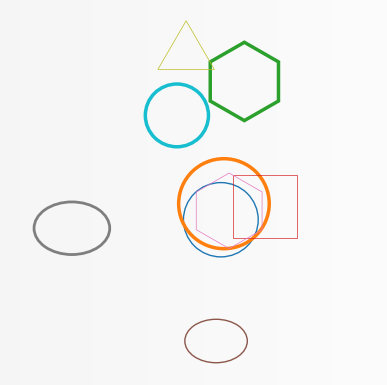[{"shape": "circle", "thickness": 1, "radius": 0.48, "center": [0.57, 0.429]}, {"shape": "circle", "thickness": 2.5, "radius": 0.58, "center": [0.578, 0.471]}, {"shape": "hexagon", "thickness": 2.5, "radius": 0.51, "center": [0.631, 0.788]}, {"shape": "square", "thickness": 0.5, "radius": 0.41, "center": [0.684, 0.463]}, {"shape": "oval", "thickness": 1, "radius": 0.4, "center": [0.558, 0.114]}, {"shape": "hexagon", "thickness": 0.5, "radius": 0.49, "center": [0.591, 0.452]}, {"shape": "oval", "thickness": 2, "radius": 0.49, "center": [0.186, 0.407]}, {"shape": "triangle", "thickness": 0.5, "radius": 0.42, "center": [0.48, 0.862]}, {"shape": "circle", "thickness": 2.5, "radius": 0.41, "center": [0.457, 0.7]}]